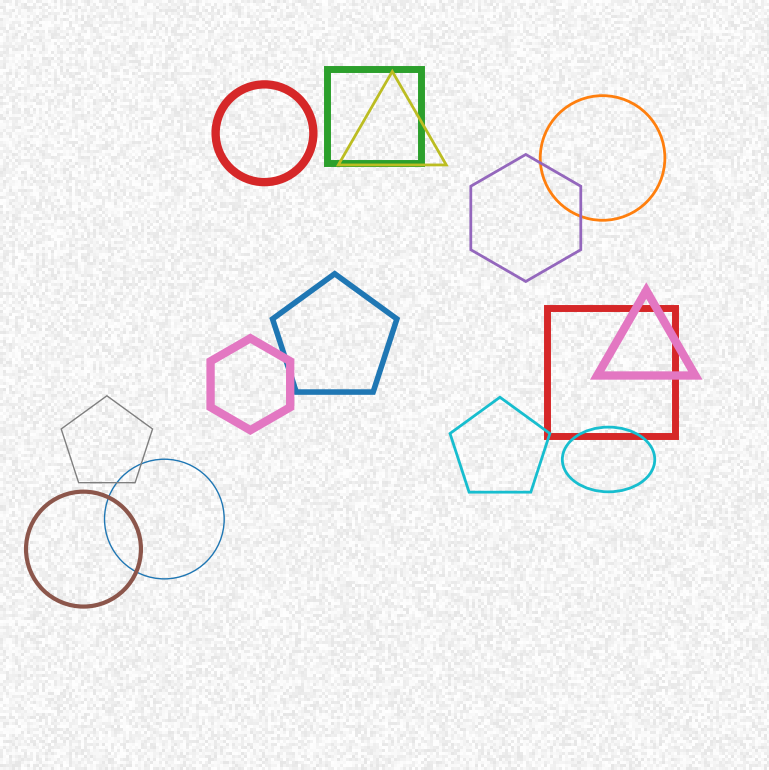[{"shape": "circle", "thickness": 0.5, "radius": 0.39, "center": [0.213, 0.326]}, {"shape": "pentagon", "thickness": 2, "radius": 0.42, "center": [0.435, 0.56]}, {"shape": "circle", "thickness": 1, "radius": 0.4, "center": [0.783, 0.795]}, {"shape": "square", "thickness": 2.5, "radius": 0.31, "center": [0.486, 0.849]}, {"shape": "square", "thickness": 2.5, "radius": 0.42, "center": [0.793, 0.517]}, {"shape": "circle", "thickness": 3, "radius": 0.32, "center": [0.344, 0.827]}, {"shape": "hexagon", "thickness": 1, "radius": 0.41, "center": [0.683, 0.717]}, {"shape": "circle", "thickness": 1.5, "radius": 0.37, "center": [0.108, 0.287]}, {"shape": "hexagon", "thickness": 3, "radius": 0.3, "center": [0.325, 0.501]}, {"shape": "triangle", "thickness": 3, "radius": 0.37, "center": [0.839, 0.549]}, {"shape": "pentagon", "thickness": 0.5, "radius": 0.31, "center": [0.139, 0.424]}, {"shape": "triangle", "thickness": 1, "radius": 0.4, "center": [0.509, 0.826]}, {"shape": "pentagon", "thickness": 1, "radius": 0.34, "center": [0.649, 0.416]}, {"shape": "oval", "thickness": 1, "radius": 0.3, "center": [0.79, 0.403]}]